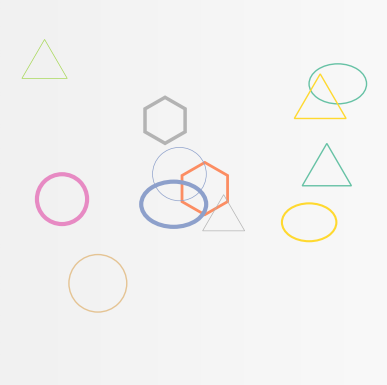[{"shape": "triangle", "thickness": 1, "radius": 0.37, "center": [0.843, 0.554]}, {"shape": "oval", "thickness": 1, "radius": 0.37, "center": [0.872, 0.782]}, {"shape": "hexagon", "thickness": 2, "radius": 0.34, "center": [0.529, 0.51]}, {"shape": "oval", "thickness": 3, "radius": 0.42, "center": [0.448, 0.469]}, {"shape": "circle", "thickness": 0.5, "radius": 0.35, "center": [0.463, 0.548]}, {"shape": "circle", "thickness": 3, "radius": 0.32, "center": [0.16, 0.483]}, {"shape": "triangle", "thickness": 0.5, "radius": 0.34, "center": [0.115, 0.83]}, {"shape": "triangle", "thickness": 1, "radius": 0.39, "center": [0.826, 0.731]}, {"shape": "oval", "thickness": 1.5, "radius": 0.35, "center": [0.798, 0.423]}, {"shape": "circle", "thickness": 1, "radius": 0.37, "center": [0.252, 0.264]}, {"shape": "triangle", "thickness": 0.5, "radius": 0.31, "center": [0.577, 0.432]}, {"shape": "hexagon", "thickness": 2.5, "radius": 0.3, "center": [0.426, 0.687]}]